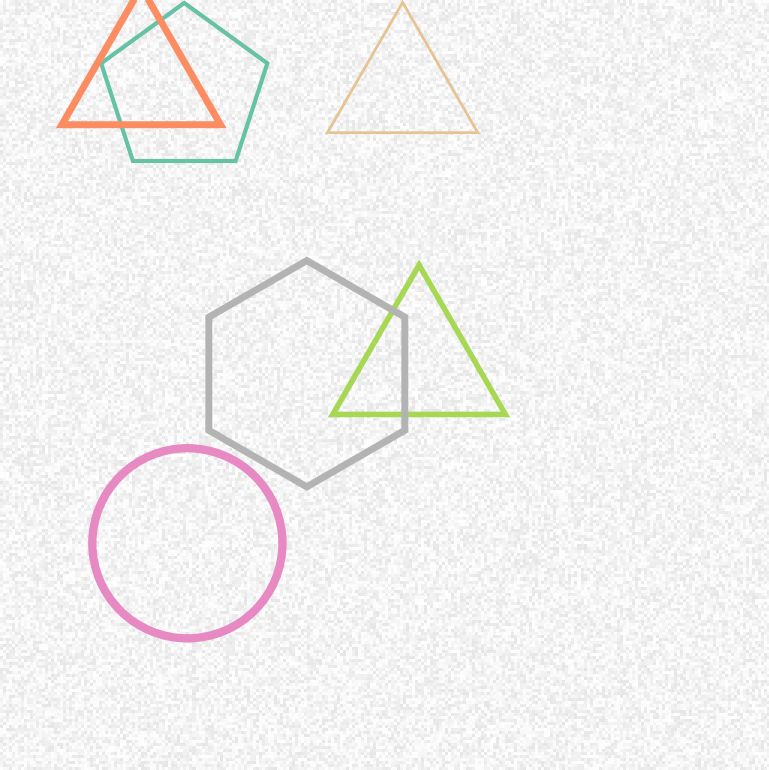[{"shape": "pentagon", "thickness": 1.5, "radius": 0.57, "center": [0.239, 0.883]}, {"shape": "triangle", "thickness": 2.5, "radius": 0.59, "center": [0.183, 0.898]}, {"shape": "circle", "thickness": 3, "radius": 0.62, "center": [0.243, 0.294]}, {"shape": "triangle", "thickness": 2, "radius": 0.65, "center": [0.544, 0.526]}, {"shape": "triangle", "thickness": 1, "radius": 0.56, "center": [0.523, 0.884]}, {"shape": "hexagon", "thickness": 2.5, "radius": 0.73, "center": [0.398, 0.515]}]